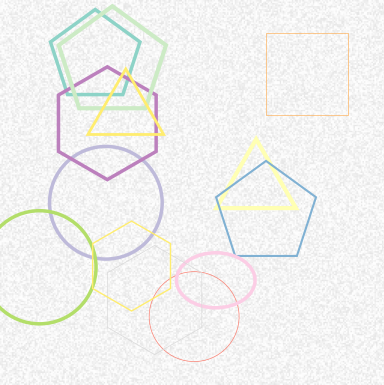[{"shape": "pentagon", "thickness": 2.5, "radius": 0.61, "center": [0.247, 0.853]}, {"shape": "triangle", "thickness": 3, "radius": 0.6, "center": [0.665, 0.519]}, {"shape": "circle", "thickness": 2.5, "radius": 0.73, "center": [0.275, 0.473]}, {"shape": "circle", "thickness": 0.5, "radius": 0.58, "center": [0.504, 0.178]}, {"shape": "pentagon", "thickness": 1.5, "radius": 0.68, "center": [0.691, 0.446]}, {"shape": "square", "thickness": 0.5, "radius": 0.54, "center": [0.797, 0.808]}, {"shape": "circle", "thickness": 2.5, "radius": 0.73, "center": [0.103, 0.306]}, {"shape": "oval", "thickness": 2.5, "radius": 0.51, "center": [0.56, 0.272]}, {"shape": "hexagon", "thickness": 0.5, "radius": 0.71, "center": [0.402, 0.221]}, {"shape": "hexagon", "thickness": 2.5, "radius": 0.73, "center": [0.279, 0.68]}, {"shape": "pentagon", "thickness": 3, "radius": 0.73, "center": [0.292, 0.837]}, {"shape": "triangle", "thickness": 2, "radius": 0.57, "center": [0.327, 0.707]}, {"shape": "hexagon", "thickness": 1, "radius": 0.58, "center": [0.342, 0.309]}]